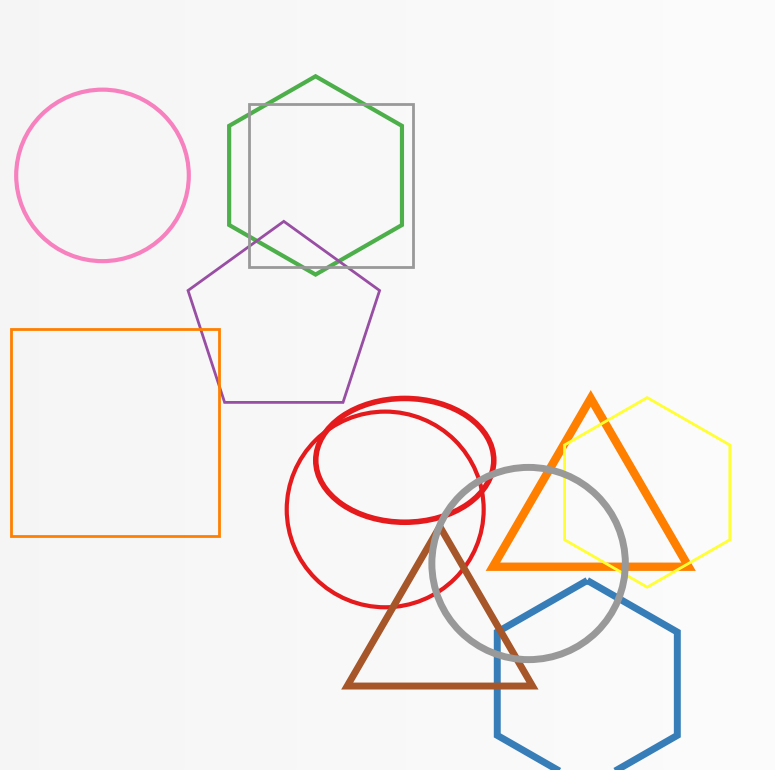[{"shape": "oval", "thickness": 2, "radius": 0.57, "center": [0.522, 0.402]}, {"shape": "circle", "thickness": 1.5, "radius": 0.64, "center": [0.497, 0.338]}, {"shape": "hexagon", "thickness": 2.5, "radius": 0.67, "center": [0.758, 0.112]}, {"shape": "hexagon", "thickness": 1.5, "radius": 0.64, "center": [0.407, 0.772]}, {"shape": "pentagon", "thickness": 1, "radius": 0.65, "center": [0.366, 0.583]}, {"shape": "square", "thickness": 1, "radius": 0.67, "center": [0.148, 0.438]}, {"shape": "triangle", "thickness": 3, "radius": 0.73, "center": [0.762, 0.337]}, {"shape": "hexagon", "thickness": 1, "radius": 0.62, "center": [0.835, 0.361]}, {"shape": "triangle", "thickness": 2.5, "radius": 0.69, "center": [0.568, 0.178]}, {"shape": "circle", "thickness": 1.5, "radius": 0.56, "center": [0.132, 0.772]}, {"shape": "square", "thickness": 1, "radius": 0.53, "center": [0.428, 0.759]}, {"shape": "circle", "thickness": 2.5, "radius": 0.62, "center": [0.682, 0.268]}]